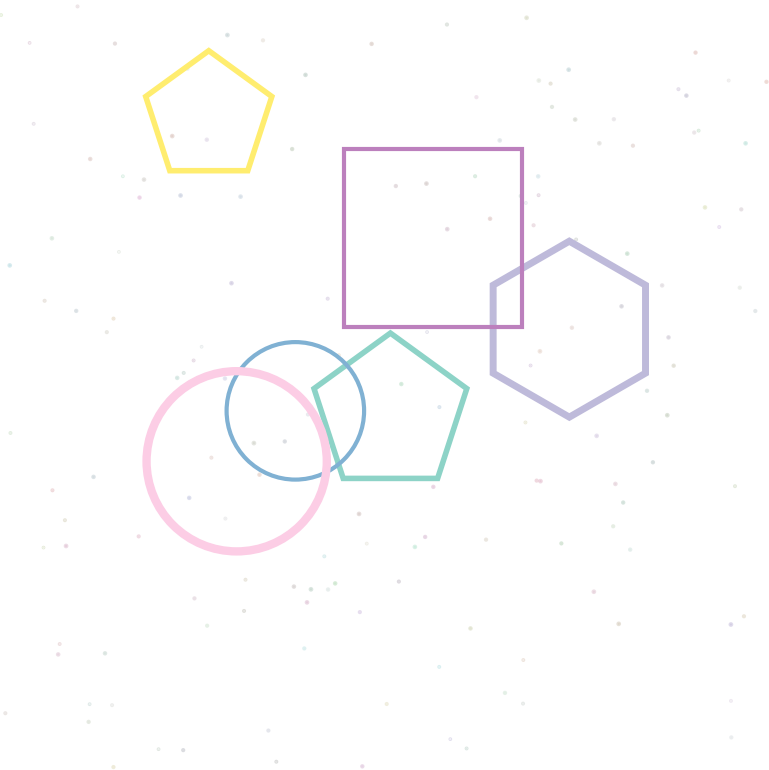[{"shape": "pentagon", "thickness": 2, "radius": 0.52, "center": [0.507, 0.463]}, {"shape": "hexagon", "thickness": 2.5, "radius": 0.57, "center": [0.739, 0.573]}, {"shape": "circle", "thickness": 1.5, "radius": 0.45, "center": [0.384, 0.466]}, {"shape": "circle", "thickness": 3, "radius": 0.59, "center": [0.307, 0.401]}, {"shape": "square", "thickness": 1.5, "radius": 0.58, "center": [0.562, 0.69]}, {"shape": "pentagon", "thickness": 2, "radius": 0.43, "center": [0.271, 0.848]}]